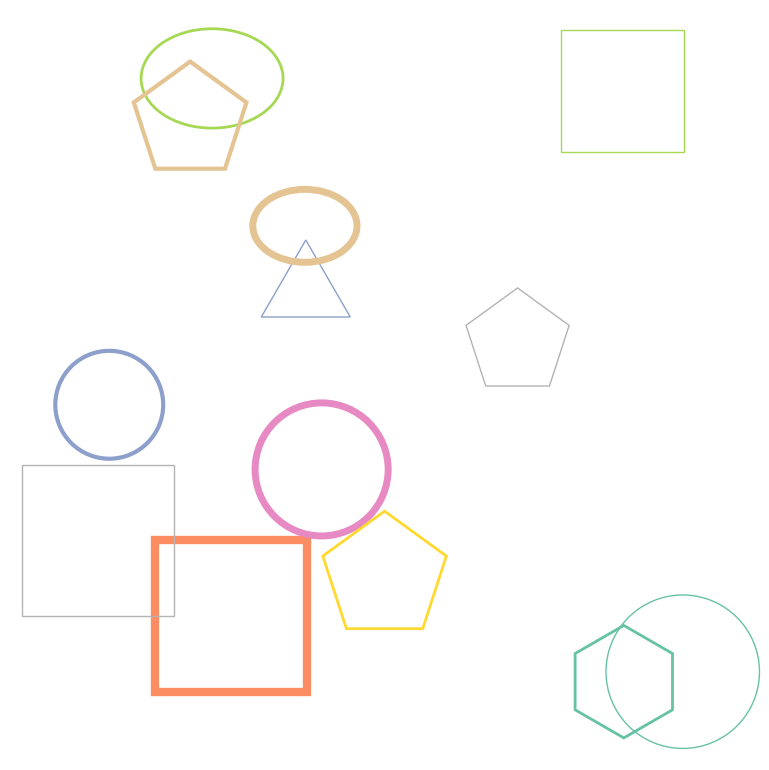[{"shape": "hexagon", "thickness": 1, "radius": 0.37, "center": [0.81, 0.115]}, {"shape": "circle", "thickness": 0.5, "radius": 0.5, "center": [0.887, 0.128]}, {"shape": "square", "thickness": 3, "radius": 0.49, "center": [0.3, 0.2]}, {"shape": "circle", "thickness": 1.5, "radius": 0.35, "center": [0.142, 0.474]}, {"shape": "triangle", "thickness": 0.5, "radius": 0.33, "center": [0.397, 0.622]}, {"shape": "circle", "thickness": 2.5, "radius": 0.43, "center": [0.418, 0.39]}, {"shape": "oval", "thickness": 1, "radius": 0.46, "center": [0.275, 0.898]}, {"shape": "square", "thickness": 0.5, "radius": 0.4, "center": [0.808, 0.882]}, {"shape": "pentagon", "thickness": 1, "radius": 0.42, "center": [0.499, 0.252]}, {"shape": "oval", "thickness": 2.5, "radius": 0.34, "center": [0.396, 0.707]}, {"shape": "pentagon", "thickness": 1.5, "radius": 0.38, "center": [0.247, 0.843]}, {"shape": "square", "thickness": 0.5, "radius": 0.49, "center": [0.127, 0.298]}, {"shape": "pentagon", "thickness": 0.5, "radius": 0.35, "center": [0.672, 0.556]}]